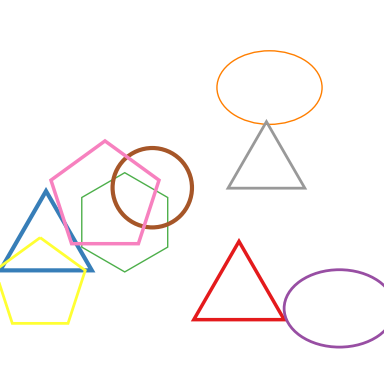[{"shape": "triangle", "thickness": 2.5, "radius": 0.68, "center": [0.621, 0.237]}, {"shape": "triangle", "thickness": 3, "radius": 0.69, "center": [0.12, 0.366]}, {"shape": "hexagon", "thickness": 1, "radius": 0.64, "center": [0.324, 0.423]}, {"shape": "oval", "thickness": 2, "radius": 0.72, "center": [0.882, 0.199]}, {"shape": "oval", "thickness": 1, "radius": 0.68, "center": [0.7, 0.773]}, {"shape": "pentagon", "thickness": 2, "radius": 0.62, "center": [0.104, 0.26]}, {"shape": "circle", "thickness": 3, "radius": 0.52, "center": [0.396, 0.512]}, {"shape": "pentagon", "thickness": 2.5, "radius": 0.74, "center": [0.273, 0.486]}, {"shape": "triangle", "thickness": 2, "radius": 0.58, "center": [0.692, 0.569]}]